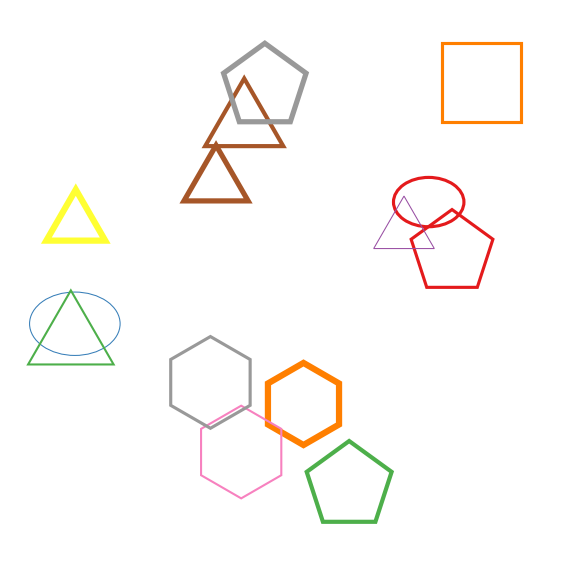[{"shape": "oval", "thickness": 1.5, "radius": 0.31, "center": [0.742, 0.649]}, {"shape": "pentagon", "thickness": 1.5, "radius": 0.37, "center": [0.783, 0.562]}, {"shape": "oval", "thickness": 0.5, "radius": 0.39, "center": [0.13, 0.439]}, {"shape": "pentagon", "thickness": 2, "radius": 0.39, "center": [0.605, 0.158]}, {"shape": "triangle", "thickness": 1, "radius": 0.43, "center": [0.123, 0.411]}, {"shape": "triangle", "thickness": 0.5, "radius": 0.3, "center": [0.7, 0.599]}, {"shape": "hexagon", "thickness": 3, "radius": 0.36, "center": [0.526, 0.3]}, {"shape": "square", "thickness": 1.5, "radius": 0.34, "center": [0.834, 0.856]}, {"shape": "triangle", "thickness": 3, "radius": 0.29, "center": [0.131, 0.612]}, {"shape": "triangle", "thickness": 2.5, "radius": 0.32, "center": [0.374, 0.683]}, {"shape": "triangle", "thickness": 2, "radius": 0.39, "center": [0.423, 0.785]}, {"shape": "hexagon", "thickness": 1, "radius": 0.4, "center": [0.418, 0.216]}, {"shape": "pentagon", "thickness": 2.5, "radius": 0.38, "center": [0.459, 0.849]}, {"shape": "hexagon", "thickness": 1.5, "radius": 0.4, "center": [0.364, 0.337]}]